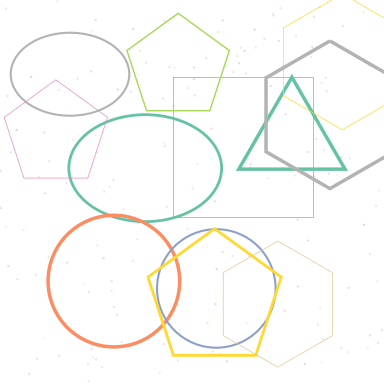[{"shape": "oval", "thickness": 2, "radius": 0.99, "center": [0.377, 0.563]}, {"shape": "triangle", "thickness": 2.5, "radius": 0.8, "center": [0.758, 0.64]}, {"shape": "circle", "thickness": 2.5, "radius": 0.85, "center": [0.296, 0.27]}, {"shape": "square", "thickness": 0.5, "radius": 0.91, "center": [0.632, 0.618]}, {"shape": "circle", "thickness": 1.5, "radius": 0.77, "center": [0.562, 0.251]}, {"shape": "pentagon", "thickness": 0.5, "radius": 0.71, "center": [0.145, 0.652]}, {"shape": "pentagon", "thickness": 1, "radius": 0.7, "center": [0.463, 0.826]}, {"shape": "pentagon", "thickness": 2, "radius": 0.91, "center": [0.557, 0.224]}, {"shape": "hexagon", "thickness": 0.5, "radius": 0.88, "center": [0.889, 0.839]}, {"shape": "hexagon", "thickness": 0.5, "radius": 0.82, "center": [0.722, 0.21]}, {"shape": "oval", "thickness": 1.5, "radius": 0.77, "center": [0.182, 0.807]}, {"shape": "hexagon", "thickness": 2.5, "radius": 0.96, "center": [0.857, 0.702]}]